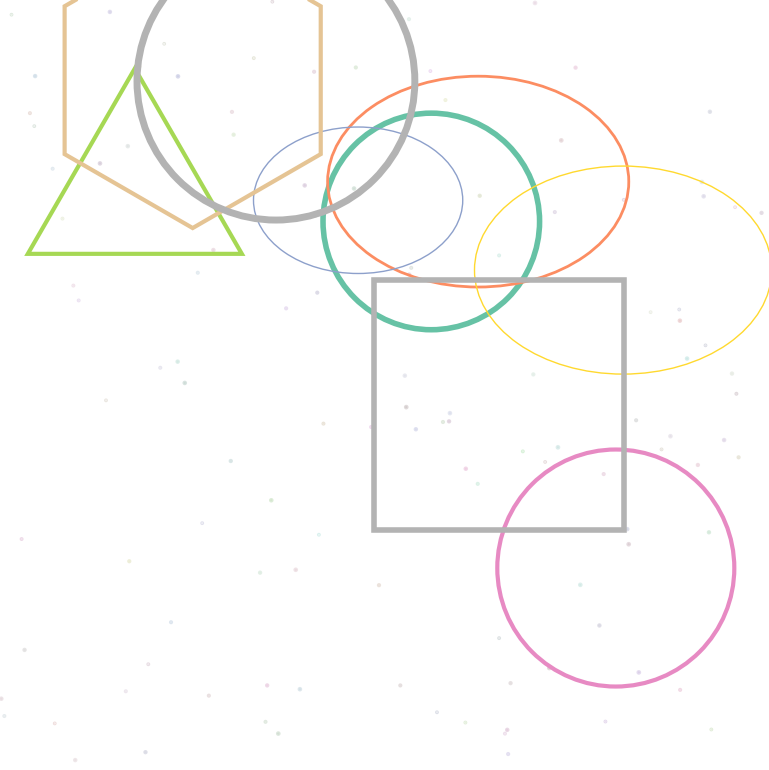[{"shape": "circle", "thickness": 2, "radius": 0.7, "center": [0.56, 0.712]}, {"shape": "oval", "thickness": 1, "radius": 0.98, "center": [0.621, 0.764]}, {"shape": "oval", "thickness": 0.5, "radius": 0.68, "center": [0.465, 0.74]}, {"shape": "circle", "thickness": 1.5, "radius": 0.77, "center": [0.8, 0.262]}, {"shape": "triangle", "thickness": 1.5, "radius": 0.8, "center": [0.175, 0.751]}, {"shape": "oval", "thickness": 0.5, "radius": 0.96, "center": [0.809, 0.649]}, {"shape": "hexagon", "thickness": 1.5, "radius": 0.96, "center": [0.25, 0.896]}, {"shape": "circle", "thickness": 2.5, "radius": 0.9, "center": [0.358, 0.895]}, {"shape": "square", "thickness": 2, "radius": 0.81, "center": [0.648, 0.474]}]